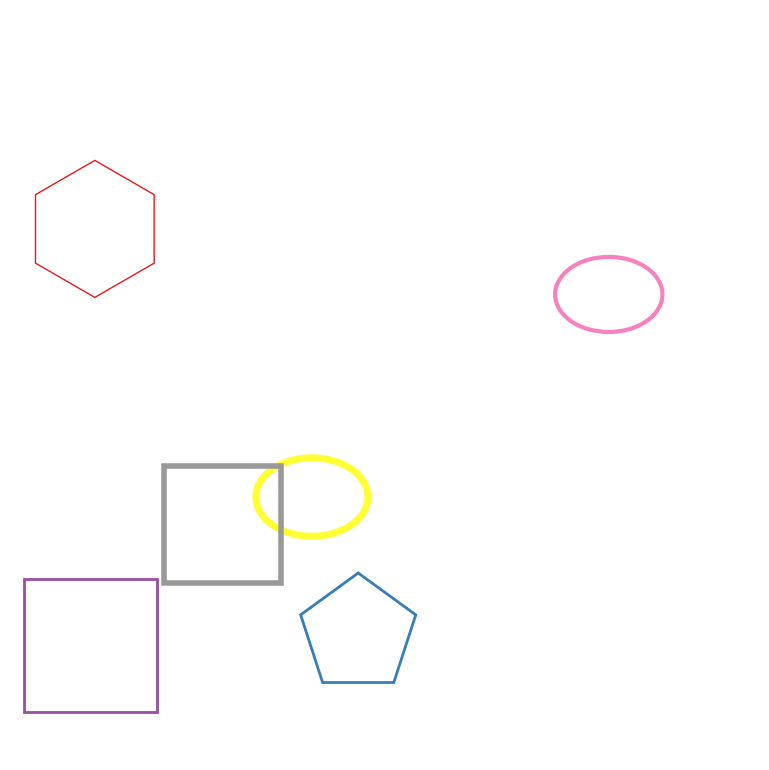[{"shape": "hexagon", "thickness": 0.5, "radius": 0.44, "center": [0.123, 0.703]}, {"shape": "pentagon", "thickness": 1, "radius": 0.39, "center": [0.465, 0.177]}, {"shape": "square", "thickness": 1, "radius": 0.43, "center": [0.118, 0.162]}, {"shape": "oval", "thickness": 2.5, "radius": 0.36, "center": [0.405, 0.355]}, {"shape": "oval", "thickness": 1.5, "radius": 0.35, "center": [0.791, 0.618]}, {"shape": "square", "thickness": 2, "radius": 0.38, "center": [0.289, 0.318]}]